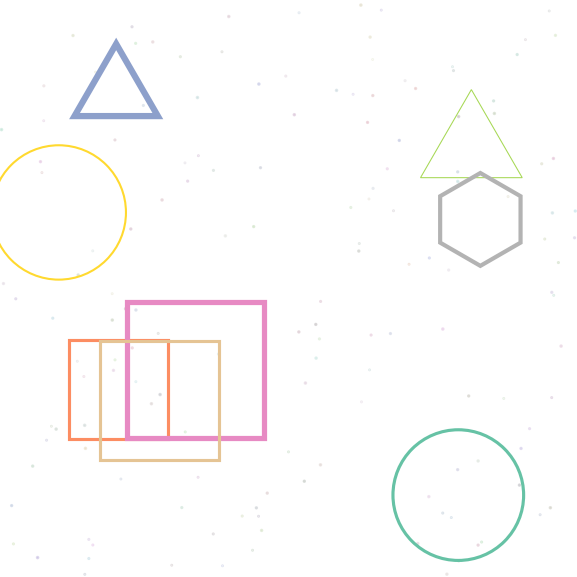[{"shape": "circle", "thickness": 1.5, "radius": 0.57, "center": [0.794, 0.142]}, {"shape": "square", "thickness": 1.5, "radius": 0.43, "center": [0.205, 0.325]}, {"shape": "triangle", "thickness": 3, "radius": 0.42, "center": [0.201, 0.84]}, {"shape": "square", "thickness": 2.5, "radius": 0.59, "center": [0.339, 0.358]}, {"shape": "triangle", "thickness": 0.5, "radius": 0.51, "center": [0.816, 0.742]}, {"shape": "circle", "thickness": 1, "radius": 0.58, "center": [0.102, 0.631]}, {"shape": "square", "thickness": 1.5, "radius": 0.51, "center": [0.276, 0.305]}, {"shape": "hexagon", "thickness": 2, "radius": 0.4, "center": [0.832, 0.619]}]